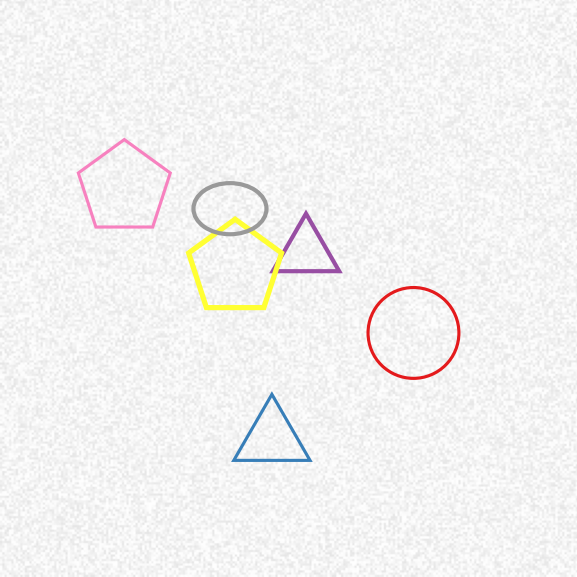[{"shape": "circle", "thickness": 1.5, "radius": 0.39, "center": [0.716, 0.423]}, {"shape": "triangle", "thickness": 1.5, "radius": 0.38, "center": [0.471, 0.24]}, {"shape": "triangle", "thickness": 2, "radius": 0.33, "center": [0.53, 0.563]}, {"shape": "pentagon", "thickness": 2.5, "radius": 0.42, "center": [0.407, 0.535]}, {"shape": "pentagon", "thickness": 1.5, "radius": 0.42, "center": [0.215, 0.674]}, {"shape": "oval", "thickness": 2, "radius": 0.32, "center": [0.398, 0.638]}]